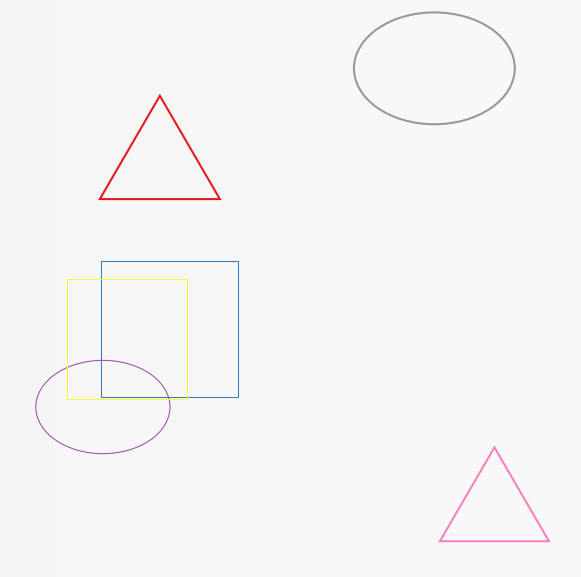[{"shape": "triangle", "thickness": 1, "radius": 0.6, "center": [0.275, 0.714]}, {"shape": "square", "thickness": 0.5, "radius": 0.59, "center": [0.291, 0.429]}, {"shape": "oval", "thickness": 0.5, "radius": 0.58, "center": [0.177, 0.294]}, {"shape": "square", "thickness": 0.5, "radius": 0.52, "center": [0.219, 0.412]}, {"shape": "triangle", "thickness": 1, "radius": 0.54, "center": [0.851, 0.116]}, {"shape": "oval", "thickness": 1, "radius": 0.69, "center": [0.747, 0.881]}]